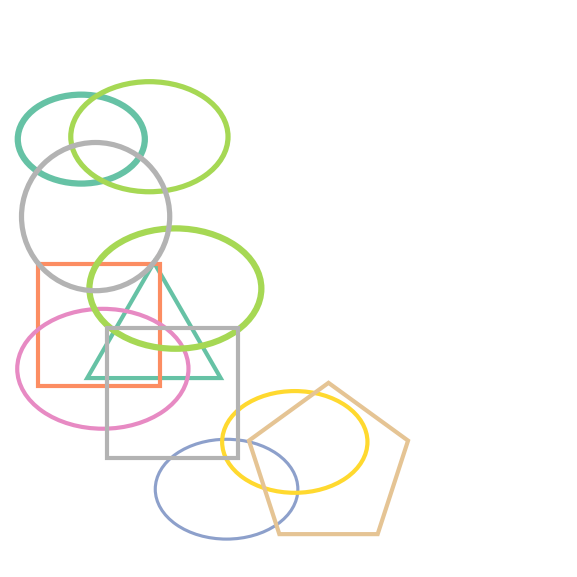[{"shape": "triangle", "thickness": 2, "radius": 0.67, "center": [0.267, 0.411]}, {"shape": "oval", "thickness": 3, "radius": 0.55, "center": [0.141, 0.758]}, {"shape": "square", "thickness": 2, "radius": 0.53, "center": [0.171, 0.436]}, {"shape": "oval", "thickness": 1.5, "radius": 0.62, "center": [0.392, 0.152]}, {"shape": "oval", "thickness": 2, "radius": 0.74, "center": [0.178, 0.361]}, {"shape": "oval", "thickness": 3, "radius": 0.74, "center": [0.304, 0.499]}, {"shape": "oval", "thickness": 2.5, "radius": 0.68, "center": [0.259, 0.762]}, {"shape": "oval", "thickness": 2, "radius": 0.63, "center": [0.51, 0.234]}, {"shape": "pentagon", "thickness": 2, "radius": 0.72, "center": [0.569, 0.191]}, {"shape": "square", "thickness": 2, "radius": 0.56, "center": [0.299, 0.319]}, {"shape": "circle", "thickness": 2.5, "radius": 0.64, "center": [0.166, 0.624]}]